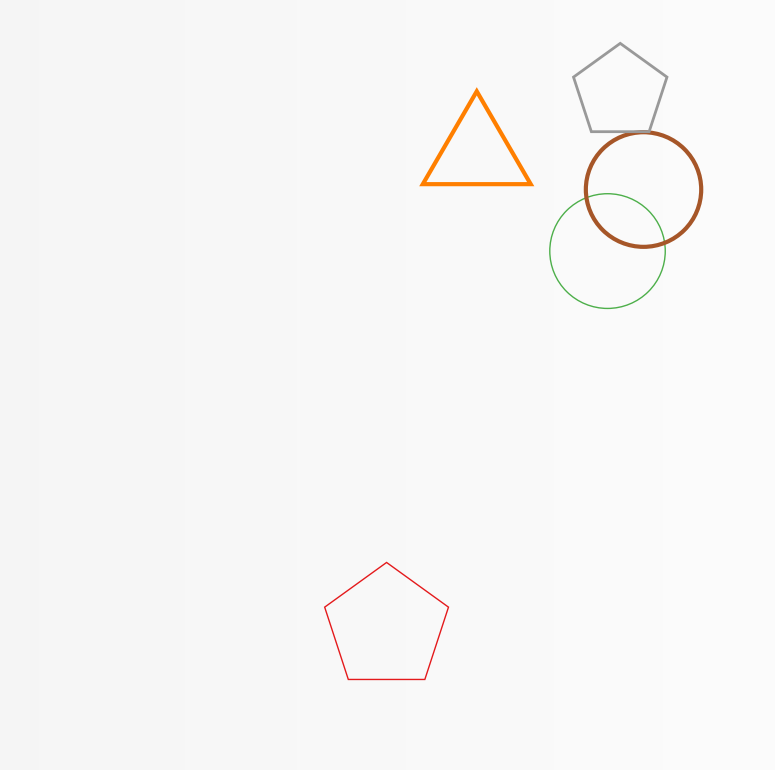[{"shape": "pentagon", "thickness": 0.5, "radius": 0.42, "center": [0.499, 0.186]}, {"shape": "circle", "thickness": 0.5, "radius": 0.37, "center": [0.784, 0.674]}, {"shape": "triangle", "thickness": 1.5, "radius": 0.4, "center": [0.615, 0.801]}, {"shape": "circle", "thickness": 1.5, "radius": 0.37, "center": [0.83, 0.754]}, {"shape": "pentagon", "thickness": 1, "radius": 0.32, "center": [0.8, 0.88]}]